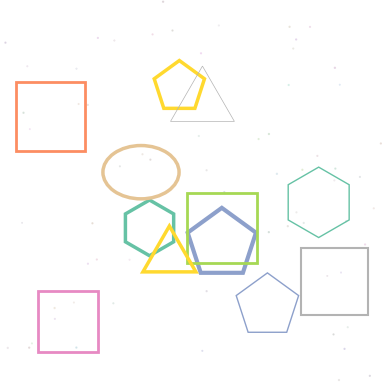[{"shape": "hexagon", "thickness": 2.5, "radius": 0.36, "center": [0.388, 0.408]}, {"shape": "hexagon", "thickness": 1, "radius": 0.46, "center": [0.828, 0.474]}, {"shape": "square", "thickness": 2, "radius": 0.45, "center": [0.13, 0.697]}, {"shape": "pentagon", "thickness": 3, "radius": 0.47, "center": [0.576, 0.367]}, {"shape": "pentagon", "thickness": 1, "radius": 0.43, "center": [0.695, 0.206]}, {"shape": "square", "thickness": 2, "radius": 0.39, "center": [0.177, 0.165]}, {"shape": "square", "thickness": 2, "radius": 0.45, "center": [0.578, 0.408]}, {"shape": "pentagon", "thickness": 2.5, "radius": 0.34, "center": [0.466, 0.774]}, {"shape": "triangle", "thickness": 2.5, "radius": 0.4, "center": [0.44, 0.334]}, {"shape": "oval", "thickness": 2.5, "radius": 0.49, "center": [0.366, 0.553]}, {"shape": "triangle", "thickness": 0.5, "radius": 0.48, "center": [0.526, 0.733]}, {"shape": "square", "thickness": 1.5, "radius": 0.44, "center": [0.868, 0.269]}]